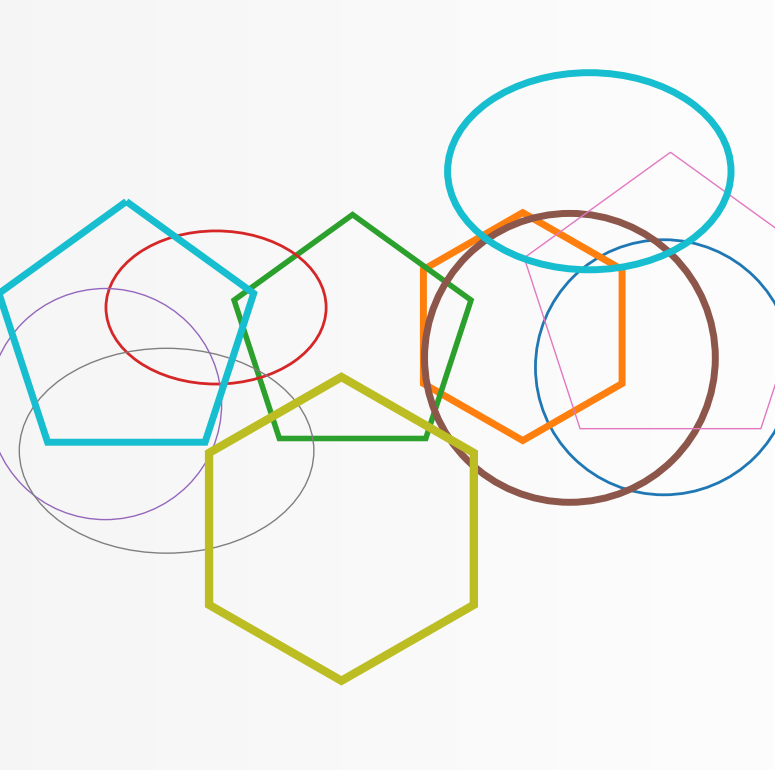[{"shape": "circle", "thickness": 1, "radius": 0.83, "center": [0.857, 0.523]}, {"shape": "hexagon", "thickness": 2.5, "radius": 0.74, "center": [0.675, 0.576]}, {"shape": "pentagon", "thickness": 2, "radius": 0.8, "center": [0.455, 0.561]}, {"shape": "oval", "thickness": 1, "radius": 0.71, "center": [0.279, 0.601]}, {"shape": "circle", "thickness": 0.5, "radius": 0.75, "center": [0.136, 0.475]}, {"shape": "circle", "thickness": 2.5, "radius": 0.94, "center": [0.735, 0.535]}, {"shape": "pentagon", "thickness": 0.5, "radius": 0.99, "center": [0.865, 0.604]}, {"shape": "oval", "thickness": 0.5, "radius": 0.95, "center": [0.215, 0.415]}, {"shape": "hexagon", "thickness": 3, "radius": 0.99, "center": [0.441, 0.313]}, {"shape": "pentagon", "thickness": 2.5, "radius": 0.86, "center": [0.163, 0.566]}, {"shape": "oval", "thickness": 2.5, "radius": 0.91, "center": [0.76, 0.778]}]